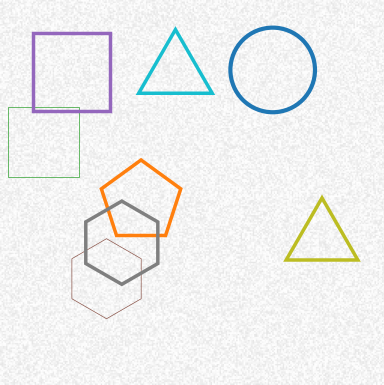[{"shape": "circle", "thickness": 3, "radius": 0.55, "center": [0.708, 0.818]}, {"shape": "pentagon", "thickness": 2.5, "radius": 0.54, "center": [0.366, 0.476]}, {"shape": "square", "thickness": 0.5, "radius": 0.46, "center": [0.113, 0.632]}, {"shape": "square", "thickness": 2.5, "radius": 0.5, "center": [0.185, 0.813]}, {"shape": "hexagon", "thickness": 0.5, "radius": 0.52, "center": [0.277, 0.276]}, {"shape": "hexagon", "thickness": 2.5, "radius": 0.54, "center": [0.316, 0.37]}, {"shape": "triangle", "thickness": 2.5, "radius": 0.54, "center": [0.836, 0.378]}, {"shape": "triangle", "thickness": 2.5, "radius": 0.55, "center": [0.456, 0.813]}]